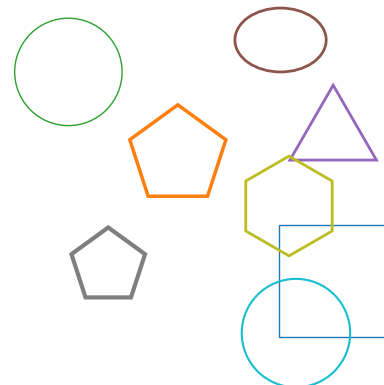[{"shape": "square", "thickness": 1, "radius": 0.72, "center": [0.869, 0.27]}, {"shape": "pentagon", "thickness": 2.5, "radius": 0.66, "center": [0.462, 0.596]}, {"shape": "circle", "thickness": 1, "radius": 0.7, "center": [0.178, 0.813]}, {"shape": "triangle", "thickness": 2, "radius": 0.65, "center": [0.865, 0.649]}, {"shape": "oval", "thickness": 2, "radius": 0.59, "center": [0.729, 0.896]}, {"shape": "pentagon", "thickness": 3, "radius": 0.5, "center": [0.281, 0.309]}, {"shape": "hexagon", "thickness": 2, "radius": 0.65, "center": [0.751, 0.465]}, {"shape": "circle", "thickness": 1.5, "radius": 0.7, "center": [0.769, 0.135]}]